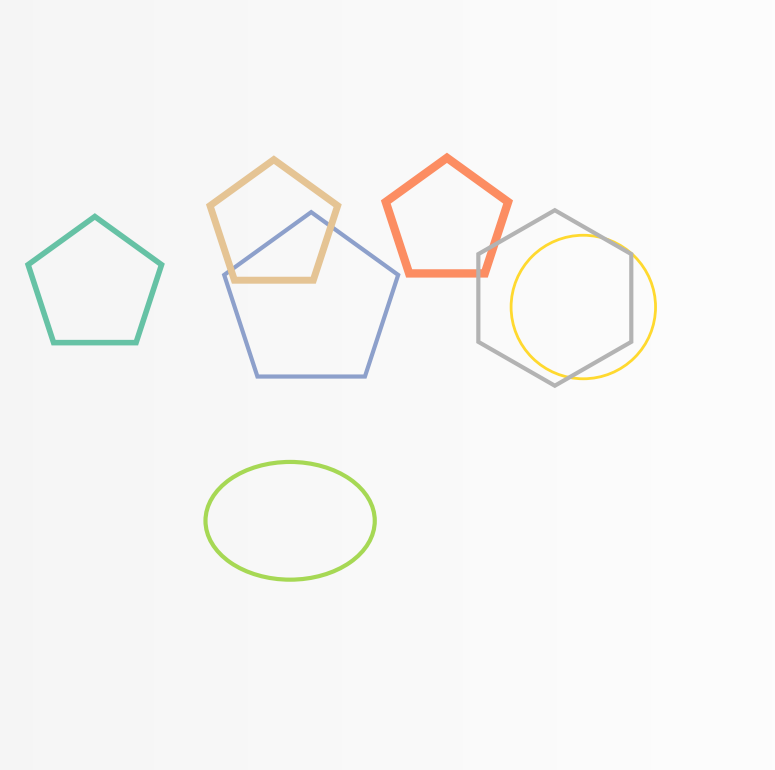[{"shape": "pentagon", "thickness": 2, "radius": 0.45, "center": [0.122, 0.628]}, {"shape": "pentagon", "thickness": 3, "radius": 0.41, "center": [0.577, 0.712]}, {"shape": "pentagon", "thickness": 1.5, "radius": 0.59, "center": [0.402, 0.606]}, {"shape": "oval", "thickness": 1.5, "radius": 0.55, "center": [0.374, 0.324]}, {"shape": "circle", "thickness": 1, "radius": 0.47, "center": [0.753, 0.601]}, {"shape": "pentagon", "thickness": 2.5, "radius": 0.43, "center": [0.353, 0.706]}, {"shape": "hexagon", "thickness": 1.5, "radius": 0.57, "center": [0.716, 0.613]}]